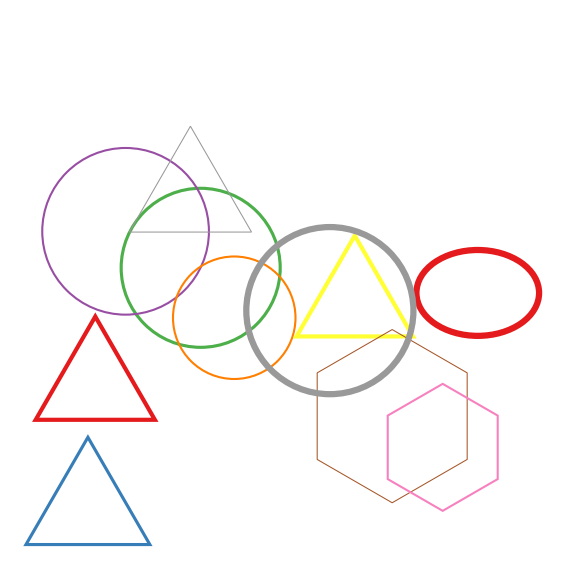[{"shape": "oval", "thickness": 3, "radius": 0.53, "center": [0.827, 0.492]}, {"shape": "triangle", "thickness": 2, "radius": 0.6, "center": [0.165, 0.332]}, {"shape": "triangle", "thickness": 1.5, "radius": 0.62, "center": [0.152, 0.118]}, {"shape": "circle", "thickness": 1.5, "radius": 0.69, "center": [0.348, 0.535]}, {"shape": "circle", "thickness": 1, "radius": 0.72, "center": [0.217, 0.599]}, {"shape": "circle", "thickness": 1, "radius": 0.53, "center": [0.406, 0.449]}, {"shape": "triangle", "thickness": 2, "radius": 0.58, "center": [0.614, 0.475]}, {"shape": "hexagon", "thickness": 0.5, "radius": 0.75, "center": [0.679, 0.279]}, {"shape": "hexagon", "thickness": 1, "radius": 0.55, "center": [0.767, 0.225]}, {"shape": "triangle", "thickness": 0.5, "radius": 0.61, "center": [0.33, 0.658]}, {"shape": "circle", "thickness": 3, "radius": 0.72, "center": [0.571, 0.461]}]